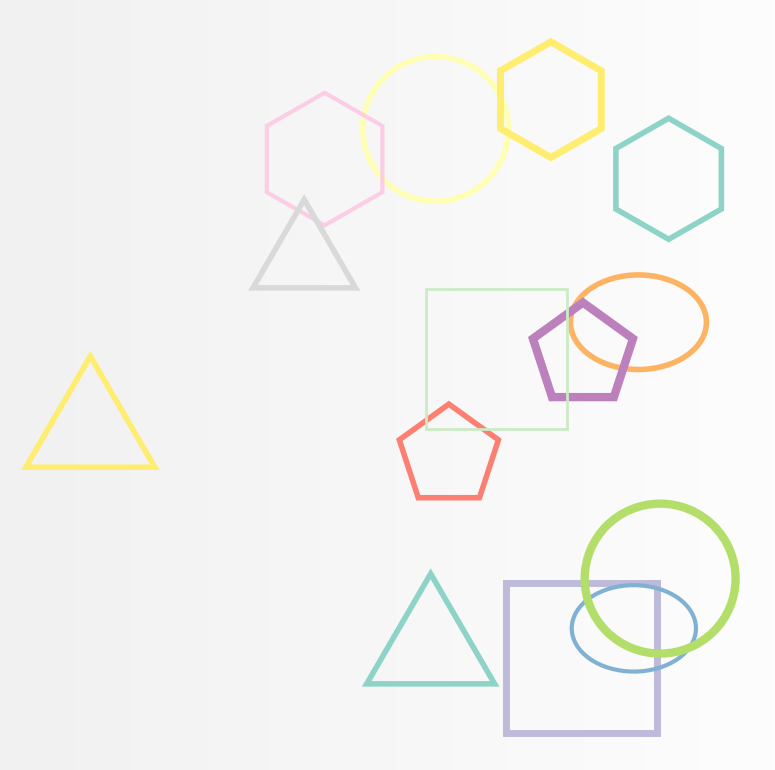[{"shape": "triangle", "thickness": 2, "radius": 0.48, "center": [0.556, 0.16]}, {"shape": "hexagon", "thickness": 2, "radius": 0.39, "center": [0.863, 0.768]}, {"shape": "circle", "thickness": 2, "radius": 0.47, "center": [0.562, 0.833]}, {"shape": "square", "thickness": 2.5, "radius": 0.49, "center": [0.751, 0.146]}, {"shape": "pentagon", "thickness": 2, "radius": 0.34, "center": [0.579, 0.408]}, {"shape": "oval", "thickness": 1.5, "radius": 0.4, "center": [0.818, 0.184]}, {"shape": "oval", "thickness": 2, "radius": 0.44, "center": [0.824, 0.582]}, {"shape": "circle", "thickness": 3, "radius": 0.49, "center": [0.852, 0.249]}, {"shape": "hexagon", "thickness": 1.5, "radius": 0.43, "center": [0.419, 0.793]}, {"shape": "triangle", "thickness": 2, "radius": 0.38, "center": [0.393, 0.664]}, {"shape": "pentagon", "thickness": 3, "radius": 0.34, "center": [0.752, 0.539]}, {"shape": "square", "thickness": 1, "radius": 0.45, "center": [0.64, 0.534]}, {"shape": "hexagon", "thickness": 2.5, "radius": 0.38, "center": [0.711, 0.871]}, {"shape": "triangle", "thickness": 2, "radius": 0.48, "center": [0.117, 0.441]}]